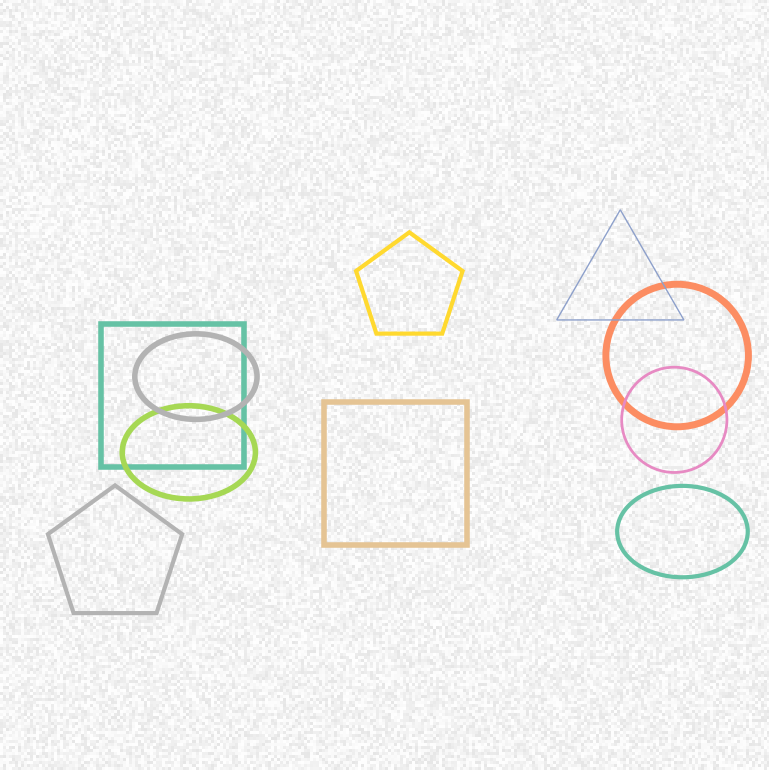[{"shape": "oval", "thickness": 1.5, "radius": 0.42, "center": [0.886, 0.31]}, {"shape": "square", "thickness": 2, "radius": 0.47, "center": [0.224, 0.486]}, {"shape": "circle", "thickness": 2.5, "radius": 0.46, "center": [0.879, 0.538]}, {"shape": "triangle", "thickness": 0.5, "radius": 0.48, "center": [0.806, 0.632]}, {"shape": "circle", "thickness": 1, "radius": 0.34, "center": [0.876, 0.455]}, {"shape": "oval", "thickness": 2, "radius": 0.43, "center": [0.245, 0.413]}, {"shape": "pentagon", "thickness": 1.5, "radius": 0.36, "center": [0.532, 0.626]}, {"shape": "square", "thickness": 2, "radius": 0.46, "center": [0.514, 0.385]}, {"shape": "oval", "thickness": 2, "radius": 0.4, "center": [0.254, 0.511]}, {"shape": "pentagon", "thickness": 1.5, "radius": 0.46, "center": [0.149, 0.278]}]